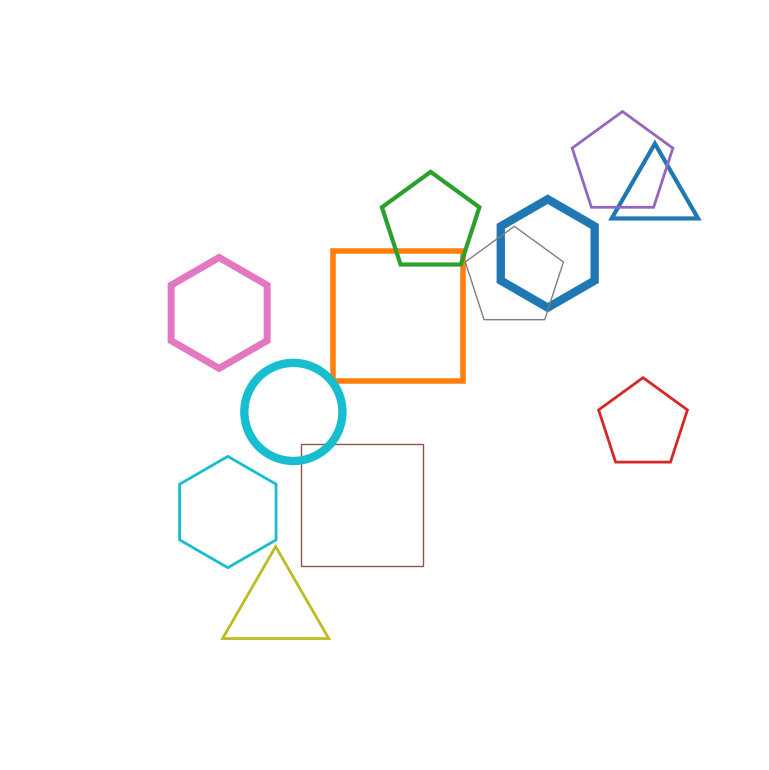[{"shape": "triangle", "thickness": 1.5, "radius": 0.32, "center": [0.851, 0.749]}, {"shape": "hexagon", "thickness": 3, "radius": 0.35, "center": [0.711, 0.671]}, {"shape": "square", "thickness": 2, "radius": 0.42, "center": [0.517, 0.589]}, {"shape": "pentagon", "thickness": 1.5, "radius": 0.33, "center": [0.559, 0.71]}, {"shape": "pentagon", "thickness": 1, "radius": 0.3, "center": [0.835, 0.449]}, {"shape": "pentagon", "thickness": 1, "radius": 0.34, "center": [0.808, 0.786]}, {"shape": "square", "thickness": 0.5, "radius": 0.4, "center": [0.47, 0.344]}, {"shape": "hexagon", "thickness": 2.5, "radius": 0.36, "center": [0.285, 0.594]}, {"shape": "pentagon", "thickness": 0.5, "radius": 0.34, "center": [0.668, 0.639]}, {"shape": "triangle", "thickness": 1, "radius": 0.4, "center": [0.358, 0.211]}, {"shape": "hexagon", "thickness": 1, "radius": 0.36, "center": [0.296, 0.335]}, {"shape": "circle", "thickness": 3, "radius": 0.32, "center": [0.381, 0.465]}]